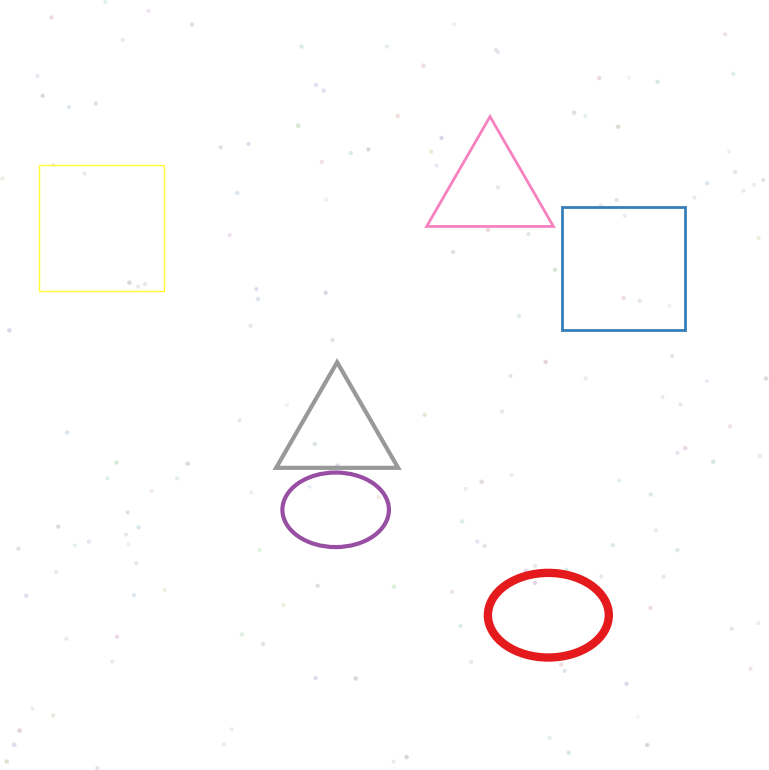[{"shape": "oval", "thickness": 3, "radius": 0.39, "center": [0.712, 0.201]}, {"shape": "square", "thickness": 1, "radius": 0.4, "center": [0.81, 0.652]}, {"shape": "oval", "thickness": 1.5, "radius": 0.35, "center": [0.436, 0.338]}, {"shape": "square", "thickness": 0.5, "radius": 0.41, "center": [0.132, 0.704]}, {"shape": "triangle", "thickness": 1, "radius": 0.48, "center": [0.636, 0.753]}, {"shape": "triangle", "thickness": 1.5, "radius": 0.46, "center": [0.438, 0.438]}]